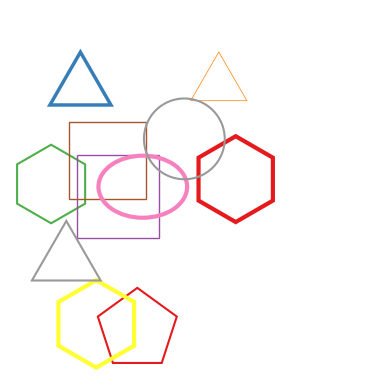[{"shape": "hexagon", "thickness": 3, "radius": 0.56, "center": [0.612, 0.535]}, {"shape": "pentagon", "thickness": 1.5, "radius": 0.54, "center": [0.357, 0.144]}, {"shape": "triangle", "thickness": 2.5, "radius": 0.46, "center": [0.209, 0.773]}, {"shape": "hexagon", "thickness": 1.5, "radius": 0.51, "center": [0.133, 0.522]}, {"shape": "square", "thickness": 1, "radius": 0.53, "center": [0.306, 0.489]}, {"shape": "triangle", "thickness": 0.5, "radius": 0.42, "center": [0.568, 0.781]}, {"shape": "hexagon", "thickness": 3, "radius": 0.57, "center": [0.25, 0.159]}, {"shape": "square", "thickness": 1, "radius": 0.5, "center": [0.28, 0.584]}, {"shape": "oval", "thickness": 3, "radius": 0.58, "center": [0.371, 0.515]}, {"shape": "triangle", "thickness": 1.5, "radius": 0.52, "center": [0.172, 0.323]}, {"shape": "circle", "thickness": 1.5, "radius": 0.52, "center": [0.479, 0.639]}]